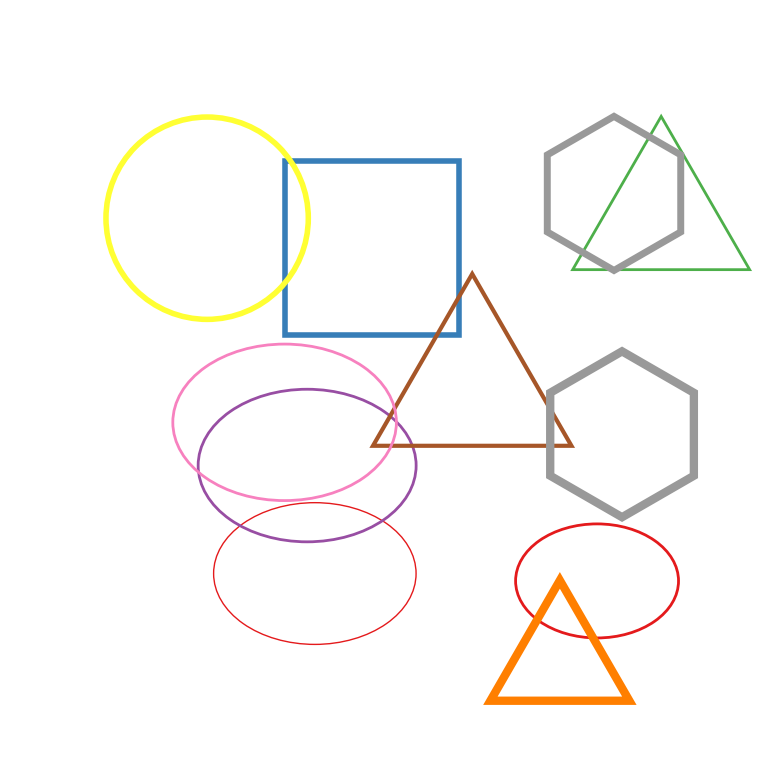[{"shape": "oval", "thickness": 1, "radius": 0.53, "center": [0.775, 0.246]}, {"shape": "oval", "thickness": 0.5, "radius": 0.66, "center": [0.409, 0.255]}, {"shape": "square", "thickness": 2, "radius": 0.56, "center": [0.483, 0.678]}, {"shape": "triangle", "thickness": 1, "radius": 0.66, "center": [0.859, 0.716]}, {"shape": "oval", "thickness": 1, "radius": 0.71, "center": [0.399, 0.395]}, {"shape": "triangle", "thickness": 3, "radius": 0.52, "center": [0.727, 0.142]}, {"shape": "circle", "thickness": 2, "radius": 0.66, "center": [0.269, 0.717]}, {"shape": "triangle", "thickness": 1.5, "radius": 0.74, "center": [0.613, 0.495]}, {"shape": "oval", "thickness": 1, "radius": 0.73, "center": [0.37, 0.452]}, {"shape": "hexagon", "thickness": 3, "radius": 0.54, "center": [0.808, 0.436]}, {"shape": "hexagon", "thickness": 2.5, "radius": 0.5, "center": [0.797, 0.749]}]